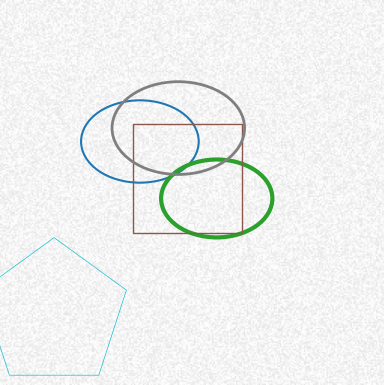[{"shape": "oval", "thickness": 1.5, "radius": 0.76, "center": [0.363, 0.632]}, {"shape": "oval", "thickness": 3, "radius": 0.72, "center": [0.563, 0.485]}, {"shape": "square", "thickness": 1, "radius": 0.71, "center": [0.487, 0.536]}, {"shape": "oval", "thickness": 2, "radius": 0.86, "center": [0.463, 0.667]}, {"shape": "pentagon", "thickness": 0.5, "radius": 0.99, "center": [0.14, 0.185]}]